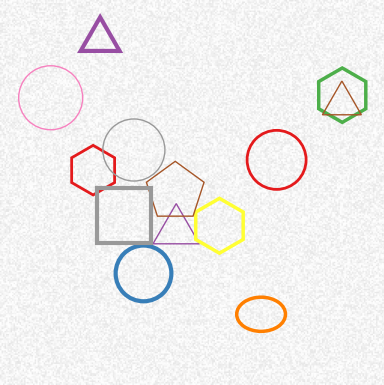[{"shape": "hexagon", "thickness": 2, "radius": 0.32, "center": [0.242, 0.558]}, {"shape": "circle", "thickness": 2, "radius": 0.38, "center": [0.718, 0.585]}, {"shape": "circle", "thickness": 3, "radius": 0.36, "center": [0.373, 0.29]}, {"shape": "hexagon", "thickness": 2.5, "radius": 0.35, "center": [0.889, 0.753]}, {"shape": "triangle", "thickness": 1, "radius": 0.35, "center": [0.458, 0.402]}, {"shape": "triangle", "thickness": 3, "radius": 0.29, "center": [0.26, 0.897]}, {"shape": "oval", "thickness": 2.5, "radius": 0.32, "center": [0.678, 0.184]}, {"shape": "hexagon", "thickness": 2.5, "radius": 0.36, "center": [0.57, 0.414]}, {"shape": "pentagon", "thickness": 1, "radius": 0.39, "center": [0.455, 0.502]}, {"shape": "triangle", "thickness": 1, "radius": 0.29, "center": [0.888, 0.731]}, {"shape": "circle", "thickness": 1, "radius": 0.42, "center": [0.132, 0.746]}, {"shape": "square", "thickness": 3, "radius": 0.35, "center": [0.322, 0.44]}, {"shape": "circle", "thickness": 1, "radius": 0.4, "center": [0.348, 0.61]}]